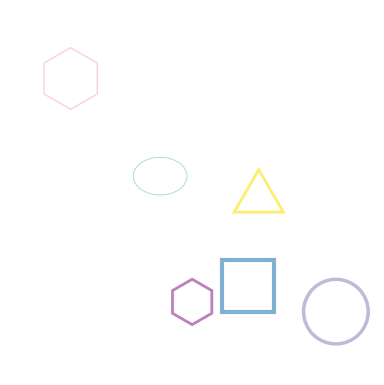[{"shape": "oval", "thickness": 0.5, "radius": 0.35, "center": [0.416, 0.542]}, {"shape": "circle", "thickness": 2.5, "radius": 0.42, "center": [0.872, 0.191]}, {"shape": "square", "thickness": 3, "radius": 0.34, "center": [0.644, 0.257]}, {"shape": "hexagon", "thickness": 1, "radius": 0.4, "center": [0.183, 0.796]}, {"shape": "hexagon", "thickness": 2, "radius": 0.29, "center": [0.499, 0.216]}, {"shape": "triangle", "thickness": 2, "radius": 0.37, "center": [0.672, 0.486]}]